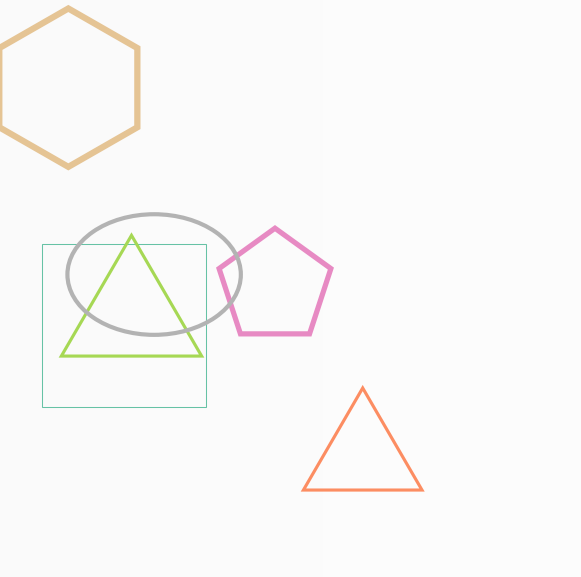[{"shape": "square", "thickness": 0.5, "radius": 0.71, "center": [0.213, 0.436]}, {"shape": "triangle", "thickness": 1.5, "radius": 0.59, "center": [0.624, 0.209]}, {"shape": "pentagon", "thickness": 2.5, "radius": 0.51, "center": [0.473, 0.503]}, {"shape": "triangle", "thickness": 1.5, "radius": 0.7, "center": [0.226, 0.452]}, {"shape": "hexagon", "thickness": 3, "radius": 0.69, "center": [0.118, 0.847]}, {"shape": "oval", "thickness": 2, "radius": 0.75, "center": [0.265, 0.524]}]